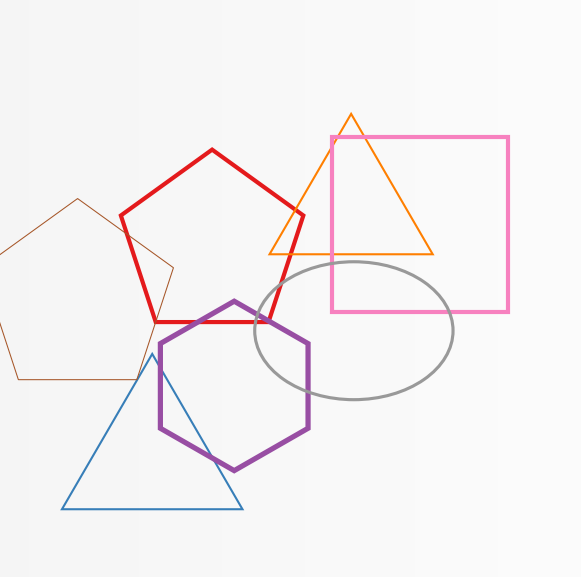[{"shape": "pentagon", "thickness": 2, "radius": 0.83, "center": [0.365, 0.575]}, {"shape": "triangle", "thickness": 1, "radius": 0.9, "center": [0.262, 0.207]}, {"shape": "hexagon", "thickness": 2.5, "radius": 0.73, "center": [0.403, 0.331]}, {"shape": "triangle", "thickness": 1, "radius": 0.81, "center": [0.604, 0.64]}, {"shape": "pentagon", "thickness": 0.5, "radius": 0.87, "center": [0.134, 0.482]}, {"shape": "square", "thickness": 2, "radius": 0.76, "center": [0.723, 0.611]}, {"shape": "oval", "thickness": 1.5, "radius": 0.85, "center": [0.609, 0.426]}]